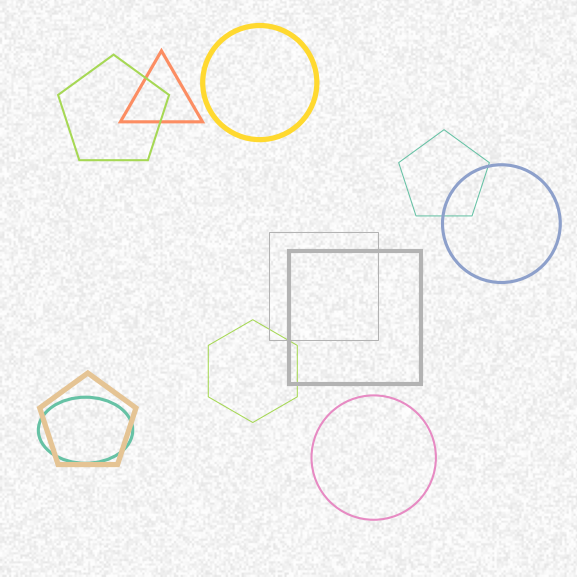[{"shape": "pentagon", "thickness": 0.5, "radius": 0.41, "center": [0.769, 0.692]}, {"shape": "oval", "thickness": 1.5, "radius": 0.41, "center": [0.148, 0.254]}, {"shape": "triangle", "thickness": 1.5, "radius": 0.41, "center": [0.28, 0.829]}, {"shape": "circle", "thickness": 1.5, "radius": 0.51, "center": [0.868, 0.612]}, {"shape": "circle", "thickness": 1, "radius": 0.54, "center": [0.647, 0.207]}, {"shape": "hexagon", "thickness": 0.5, "radius": 0.44, "center": [0.438, 0.356]}, {"shape": "pentagon", "thickness": 1, "radius": 0.51, "center": [0.197, 0.803]}, {"shape": "circle", "thickness": 2.5, "radius": 0.49, "center": [0.45, 0.856]}, {"shape": "pentagon", "thickness": 2.5, "radius": 0.44, "center": [0.152, 0.266]}, {"shape": "square", "thickness": 0.5, "radius": 0.47, "center": [0.56, 0.504]}, {"shape": "square", "thickness": 2, "radius": 0.57, "center": [0.615, 0.449]}]